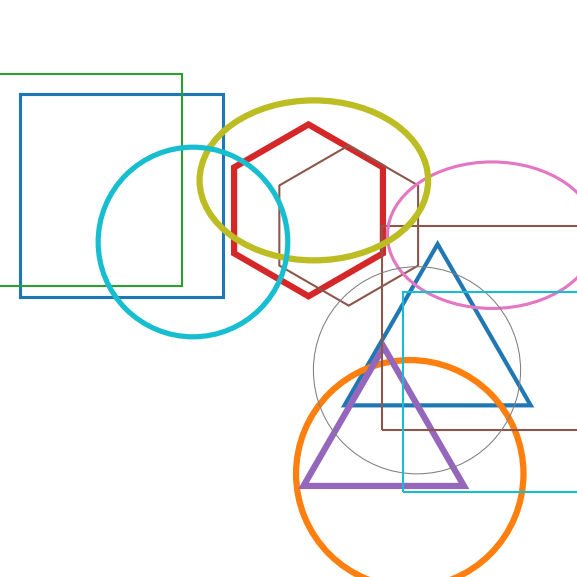[{"shape": "square", "thickness": 1.5, "radius": 0.88, "center": [0.211, 0.661]}, {"shape": "triangle", "thickness": 2, "radius": 0.93, "center": [0.758, 0.39]}, {"shape": "circle", "thickness": 3, "radius": 0.98, "center": [0.71, 0.179]}, {"shape": "square", "thickness": 1, "radius": 0.92, "center": [0.13, 0.688]}, {"shape": "hexagon", "thickness": 3, "radius": 0.74, "center": [0.534, 0.635]}, {"shape": "triangle", "thickness": 3, "radius": 0.8, "center": [0.664, 0.238]}, {"shape": "hexagon", "thickness": 1, "radius": 0.69, "center": [0.604, 0.609]}, {"shape": "square", "thickness": 1, "radius": 0.89, "center": [0.838, 0.431]}, {"shape": "oval", "thickness": 1.5, "radius": 0.91, "center": [0.852, 0.592]}, {"shape": "circle", "thickness": 0.5, "radius": 0.9, "center": [0.722, 0.358]}, {"shape": "oval", "thickness": 3, "radius": 0.99, "center": [0.543, 0.687]}, {"shape": "square", "thickness": 1, "radius": 0.87, "center": [0.872, 0.32]}, {"shape": "circle", "thickness": 2.5, "radius": 0.82, "center": [0.334, 0.58]}]